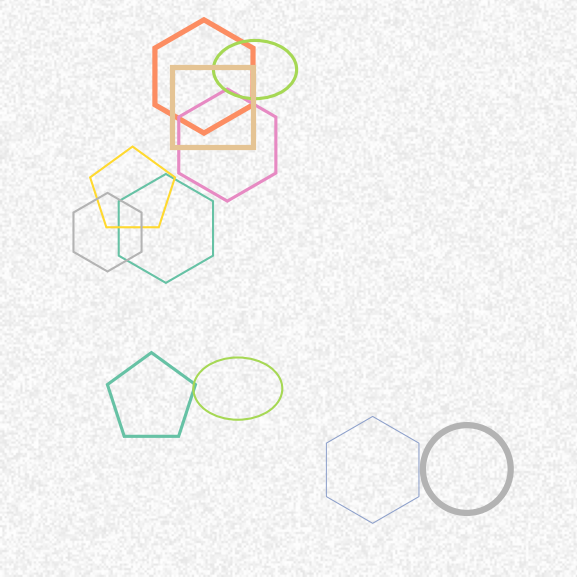[{"shape": "hexagon", "thickness": 1, "radius": 0.47, "center": [0.287, 0.604]}, {"shape": "pentagon", "thickness": 1.5, "radius": 0.4, "center": [0.262, 0.308]}, {"shape": "hexagon", "thickness": 2.5, "radius": 0.49, "center": [0.353, 0.867]}, {"shape": "hexagon", "thickness": 0.5, "radius": 0.46, "center": [0.645, 0.186]}, {"shape": "hexagon", "thickness": 1.5, "radius": 0.49, "center": [0.394, 0.748]}, {"shape": "oval", "thickness": 1, "radius": 0.38, "center": [0.412, 0.326]}, {"shape": "oval", "thickness": 1.5, "radius": 0.36, "center": [0.442, 0.879]}, {"shape": "pentagon", "thickness": 1, "radius": 0.39, "center": [0.23, 0.668]}, {"shape": "square", "thickness": 2.5, "radius": 0.35, "center": [0.367, 0.814]}, {"shape": "circle", "thickness": 3, "radius": 0.38, "center": [0.808, 0.187]}, {"shape": "hexagon", "thickness": 1, "radius": 0.34, "center": [0.186, 0.597]}]